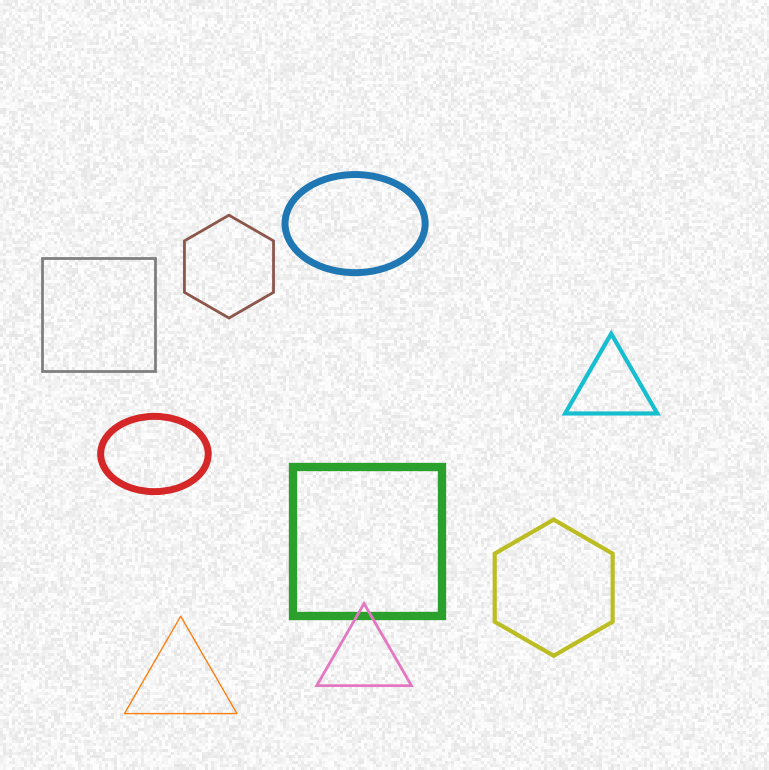[{"shape": "oval", "thickness": 2.5, "radius": 0.46, "center": [0.461, 0.71]}, {"shape": "triangle", "thickness": 0.5, "radius": 0.42, "center": [0.235, 0.115]}, {"shape": "square", "thickness": 3, "radius": 0.48, "center": [0.477, 0.296]}, {"shape": "oval", "thickness": 2.5, "radius": 0.35, "center": [0.201, 0.41]}, {"shape": "hexagon", "thickness": 1, "radius": 0.33, "center": [0.297, 0.654]}, {"shape": "triangle", "thickness": 1, "radius": 0.36, "center": [0.473, 0.145]}, {"shape": "square", "thickness": 1, "radius": 0.37, "center": [0.127, 0.591]}, {"shape": "hexagon", "thickness": 1.5, "radius": 0.44, "center": [0.719, 0.237]}, {"shape": "triangle", "thickness": 1.5, "radius": 0.35, "center": [0.794, 0.498]}]